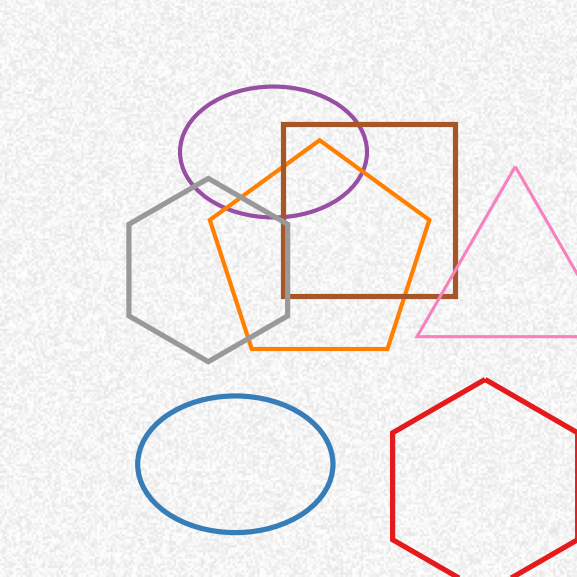[{"shape": "hexagon", "thickness": 2.5, "radius": 0.93, "center": [0.84, 0.157]}, {"shape": "oval", "thickness": 2.5, "radius": 0.85, "center": [0.407, 0.195]}, {"shape": "oval", "thickness": 2, "radius": 0.81, "center": [0.474, 0.736]}, {"shape": "pentagon", "thickness": 2, "radius": 1.0, "center": [0.553, 0.556]}, {"shape": "square", "thickness": 2.5, "radius": 0.74, "center": [0.639, 0.636]}, {"shape": "triangle", "thickness": 1.5, "radius": 0.98, "center": [0.892, 0.514]}, {"shape": "hexagon", "thickness": 2.5, "radius": 0.79, "center": [0.361, 0.531]}]